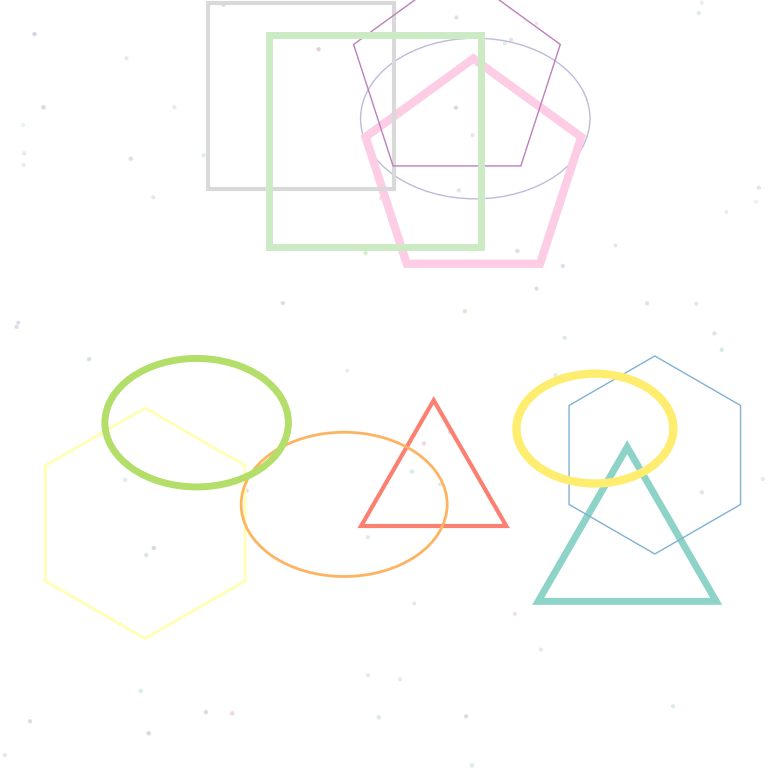[{"shape": "triangle", "thickness": 2.5, "radius": 0.67, "center": [0.815, 0.286]}, {"shape": "hexagon", "thickness": 1, "radius": 0.75, "center": [0.188, 0.32]}, {"shape": "oval", "thickness": 0.5, "radius": 0.75, "center": [0.617, 0.846]}, {"shape": "triangle", "thickness": 1.5, "radius": 0.54, "center": [0.563, 0.371]}, {"shape": "hexagon", "thickness": 0.5, "radius": 0.64, "center": [0.85, 0.409]}, {"shape": "oval", "thickness": 1, "radius": 0.67, "center": [0.447, 0.345]}, {"shape": "oval", "thickness": 2.5, "radius": 0.6, "center": [0.255, 0.451]}, {"shape": "pentagon", "thickness": 3, "radius": 0.74, "center": [0.615, 0.777]}, {"shape": "square", "thickness": 1.5, "radius": 0.6, "center": [0.391, 0.876]}, {"shape": "pentagon", "thickness": 0.5, "radius": 0.71, "center": [0.593, 0.899]}, {"shape": "square", "thickness": 2.5, "radius": 0.69, "center": [0.487, 0.816]}, {"shape": "oval", "thickness": 3, "radius": 0.51, "center": [0.773, 0.443]}]